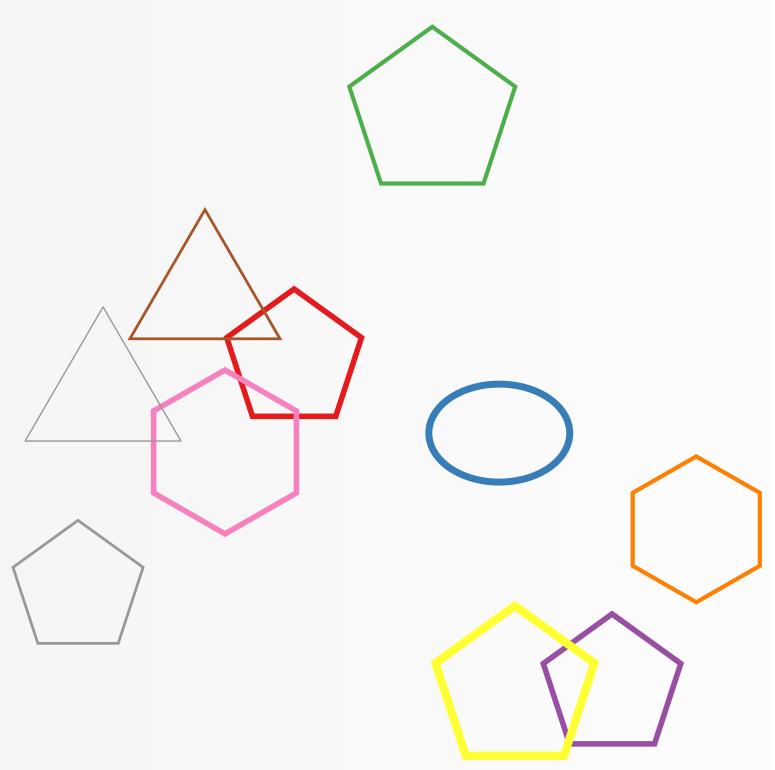[{"shape": "pentagon", "thickness": 2, "radius": 0.46, "center": [0.379, 0.533]}, {"shape": "oval", "thickness": 2.5, "radius": 0.45, "center": [0.644, 0.438]}, {"shape": "pentagon", "thickness": 1.5, "radius": 0.56, "center": [0.558, 0.853]}, {"shape": "pentagon", "thickness": 2, "radius": 0.47, "center": [0.79, 0.109]}, {"shape": "hexagon", "thickness": 1.5, "radius": 0.47, "center": [0.898, 0.313]}, {"shape": "pentagon", "thickness": 3, "radius": 0.54, "center": [0.664, 0.106]}, {"shape": "triangle", "thickness": 1, "radius": 0.56, "center": [0.264, 0.616]}, {"shape": "hexagon", "thickness": 2, "radius": 0.53, "center": [0.29, 0.413]}, {"shape": "triangle", "thickness": 0.5, "radius": 0.58, "center": [0.133, 0.485]}, {"shape": "pentagon", "thickness": 1, "radius": 0.44, "center": [0.101, 0.236]}]